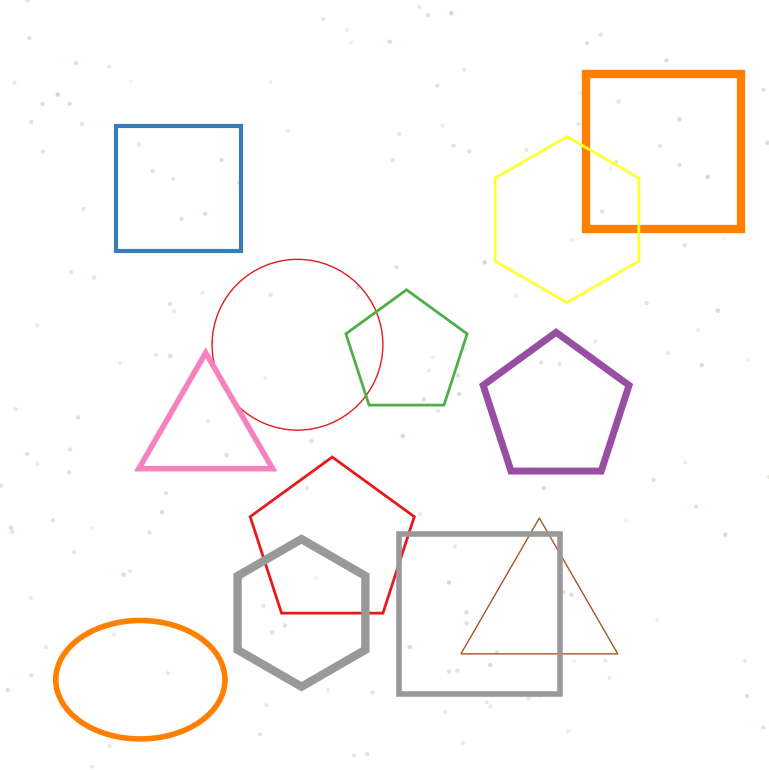[{"shape": "pentagon", "thickness": 1, "radius": 0.56, "center": [0.431, 0.294]}, {"shape": "circle", "thickness": 0.5, "radius": 0.55, "center": [0.386, 0.552]}, {"shape": "square", "thickness": 1.5, "radius": 0.41, "center": [0.232, 0.755]}, {"shape": "pentagon", "thickness": 1, "radius": 0.41, "center": [0.528, 0.541]}, {"shape": "pentagon", "thickness": 2.5, "radius": 0.5, "center": [0.722, 0.469]}, {"shape": "square", "thickness": 3, "radius": 0.5, "center": [0.862, 0.803]}, {"shape": "oval", "thickness": 2, "radius": 0.55, "center": [0.182, 0.117]}, {"shape": "hexagon", "thickness": 1, "radius": 0.54, "center": [0.736, 0.715]}, {"shape": "triangle", "thickness": 0.5, "radius": 0.59, "center": [0.7, 0.21]}, {"shape": "triangle", "thickness": 2, "radius": 0.5, "center": [0.267, 0.442]}, {"shape": "hexagon", "thickness": 3, "radius": 0.48, "center": [0.392, 0.204]}, {"shape": "square", "thickness": 2, "radius": 0.52, "center": [0.623, 0.202]}]